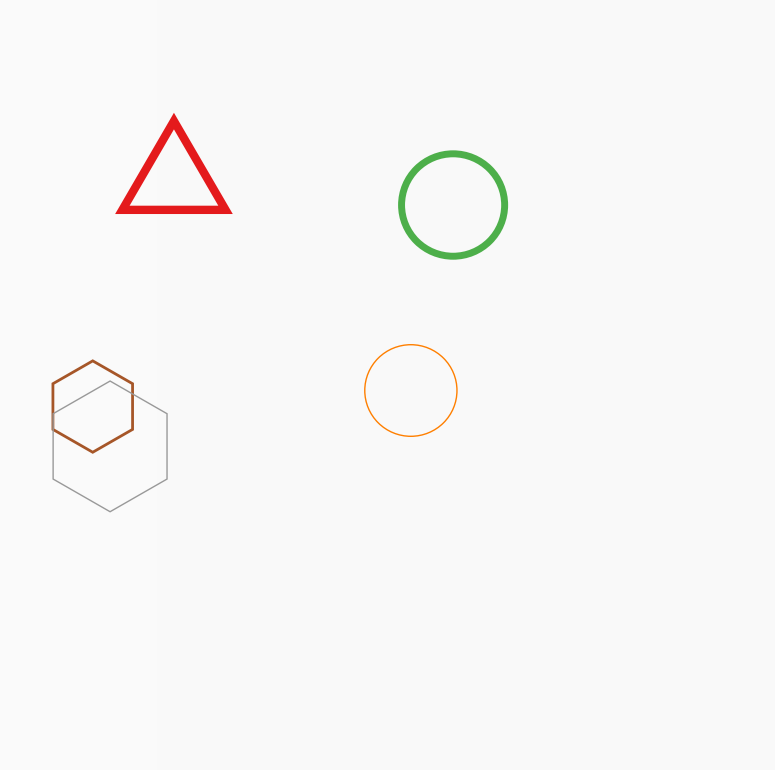[{"shape": "triangle", "thickness": 3, "radius": 0.38, "center": [0.224, 0.766]}, {"shape": "circle", "thickness": 2.5, "radius": 0.33, "center": [0.585, 0.734]}, {"shape": "circle", "thickness": 0.5, "radius": 0.3, "center": [0.53, 0.493]}, {"shape": "hexagon", "thickness": 1, "radius": 0.3, "center": [0.12, 0.472]}, {"shape": "hexagon", "thickness": 0.5, "radius": 0.42, "center": [0.142, 0.42]}]